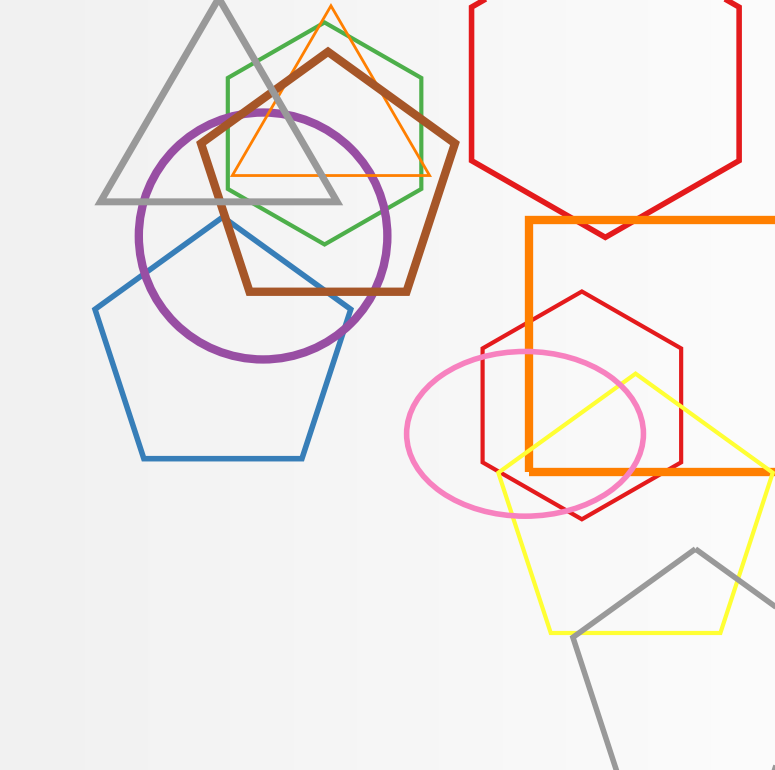[{"shape": "hexagon", "thickness": 2, "radius": 1.0, "center": [0.781, 0.891]}, {"shape": "hexagon", "thickness": 1.5, "radius": 0.74, "center": [0.751, 0.474]}, {"shape": "pentagon", "thickness": 2, "radius": 0.87, "center": [0.288, 0.545]}, {"shape": "hexagon", "thickness": 1.5, "radius": 0.72, "center": [0.419, 0.827]}, {"shape": "circle", "thickness": 3, "radius": 0.8, "center": [0.339, 0.694]}, {"shape": "triangle", "thickness": 1, "radius": 0.73, "center": [0.427, 0.846]}, {"shape": "square", "thickness": 3, "radius": 0.82, "center": [0.846, 0.55]}, {"shape": "pentagon", "thickness": 1.5, "radius": 0.93, "center": [0.82, 0.329]}, {"shape": "pentagon", "thickness": 3, "radius": 0.86, "center": [0.423, 0.76]}, {"shape": "oval", "thickness": 2, "radius": 0.76, "center": [0.677, 0.437]}, {"shape": "triangle", "thickness": 2.5, "radius": 0.88, "center": [0.282, 0.826]}, {"shape": "pentagon", "thickness": 2, "radius": 0.83, "center": [0.897, 0.121]}]